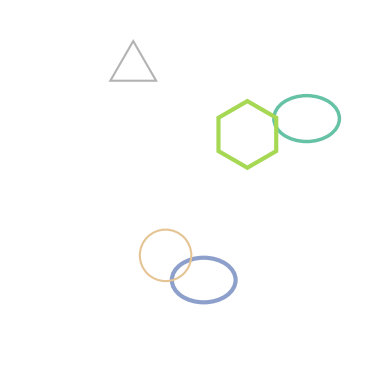[{"shape": "oval", "thickness": 2.5, "radius": 0.43, "center": [0.796, 0.692]}, {"shape": "oval", "thickness": 3, "radius": 0.41, "center": [0.529, 0.273]}, {"shape": "hexagon", "thickness": 3, "radius": 0.43, "center": [0.642, 0.651]}, {"shape": "circle", "thickness": 1.5, "radius": 0.33, "center": [0.43, 0.337]}, {"shape": "triangle", "thickness": 1.5, "radius": 0.34, "center": [0.346, 0.825]}]